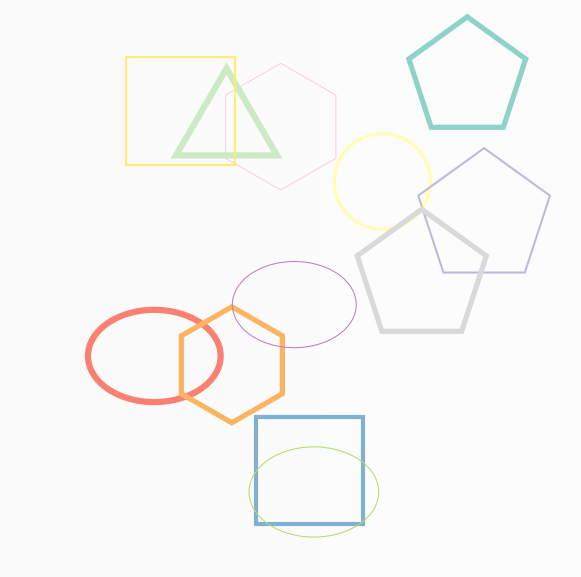[{"shape": "pentagon", "thickness": 2.5, "radius": 0.53, "center": [0.804, 0.864]}, {"shape": "circle", "thickness": 1.5, "radius": 0.41, "center": [0.658, 0.685]}, {"shape": "pentagon", "thickness": 1, "radius": 0.6, "center": [0.833, 0.624]}, {"shape": "oval", "thickness": 3, "radius": 0.57, "center": [0.265, 0.383]}, {"shape": "square", "thickness": 2, "radius": 0.46, "center": [0.533, 0.185]}, {"shape": "hexagon", "thickness": 2.5, "radius": 0.5, "center": [0.399, 0.367]}, {"shape": "oval", "thickness": 0.5, "radius": 0.56, "center": [0.54, 0.147]}, {"shape": "hexagon", "thickness": 0.5, "radius": 0.55, "center": [0.483, 0.78]}, {"shape": "pentagon", "thickness": 2.5, "radius": 0.58, "center": [0.726, 0.52]}, {"shape": "oval", "thickness": 0.5, "radius": 0.53, "center": [0.506, 0.472]}, {"shape": "triangle", "thickness": 3, "radius": 0.5, "center": [0.39, 0.78]}, {"shape": "square", "thickness": 1, "radius": 0.47, "center": [0.311, 0.807]}]